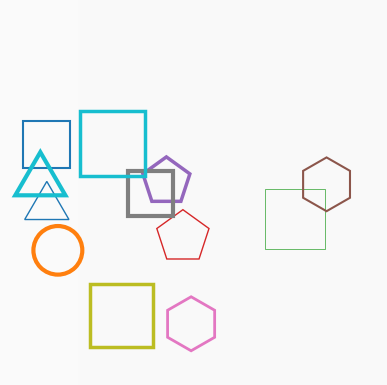[{"shape": "square", "thickness": 1.5, "radius": 0.3, "center": [0.12, 0.625]}, {"shape": "triangle", "thickness": 1, "radius": 0.33, "center": [0.121, 0.463]}, {"shape": "circle", "thickness": 3, "radius": 0.32, "center": [0.149, 0.35]}, {"shape": "square", "thickness": 0.5, "radius": 0.38, "center": [0.762, 0.431]}, {"shape": "pentagon", "thickness": 1, "radius": 0.35, "center": [0.472, 0.385]}, {"shape": "pentagon", "thickness": 2.5, "radius": 0.32, "center": [0.429, 0.529]}, {"shape": "hexagon", "thickness": 1.5, "radius": 0.35, "center": [0.843, 0.521]}, {"shape": "hexagon", "thickness": 2, "radius": 0.35, "center": [0.493, 0.159]}, {"shape": "square", "thickness": 3, "radius": 0.29, "center": [0.389, 0.497]}, {"shape": "square", "thickness": 2.5, "radius": 0.41, "center": [0.314, 0.181]}, {"shape": "triangle", "thickness": 3, "radius": 0.37, "center": [0.104, 0.53]}, {"shape": "square", "thickness": 2.5, "radius": 0.42, "center": [0.29, 0.628]}]